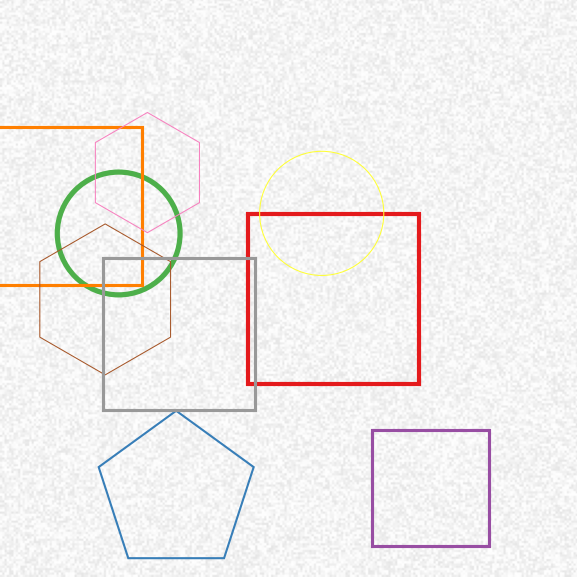[{"shape": "square", "thickness": 2, "radius": 0.74, "center": [0.577, 0.482]}, {"shape": "pentagon", "thickness": 1, "radius": 0.71, "center": [0.305, 0.147]}, {"shape": "circle", "thickness": 2.5, "radius": 0.53, "center": [0.206, 0.595]}, {"shape": "square", "thickness": 1.5, "radius": 0.51, "center": [0.746, 0.154]}, {"shape": "square", "thickness": 1.5, "radius": 0.69, "center": [0.108, 0.642]}, {"shape": "circle", "thickness": 0.5, "radius": 0.54, "center": [0.557, 0.63]}, {"shape": "hexagon", "thickness": 0.5, "radius": 0.65, "center": [0.182, 0.481]}, {"shape": "hexagon", "thickness": 0.5, "radius": 0.52, "center": [0.255, 0.7]}, {"shape": "square", "thickness": 1.5, "radius": 0.66, "center": [0.31, 0.421]}]